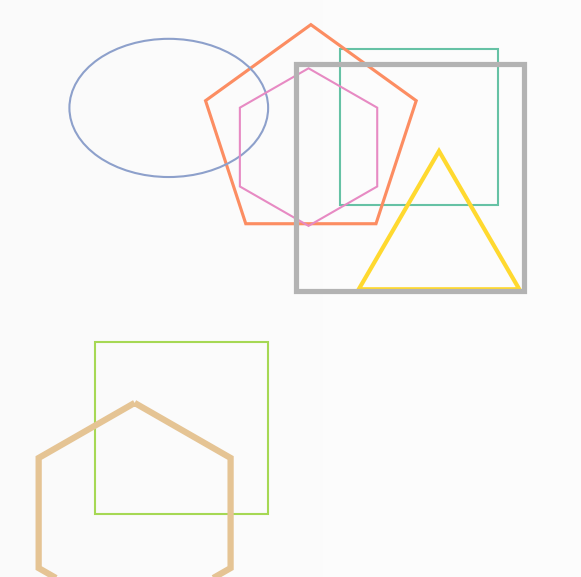[{"shape": "square", "thickness": 1, "radius": 0.68, "center": [0.721, 0.779]}, {"shape": "pentagon", "thickness": 1.5, "radius": 0.95, "center": [0.535, 0.766]}, {"shape": "oval", "thickness": 1, "radius": 0.85, "center": [0.29, 0.812]}, {"shape": "hexagon", "thickness": 1, "radius": 0.68, "center": [0.531, 0.744]}, {"shape": "square", "thickness": 1, "radius": 0.74, "center": [0.313, 0.258]}, {"shape": "triangle", "thickness": 2, "radius": 0.8, "center": [0.755, 0.578]}, {"shape": "hexagon", "thickness": 3, "radius": 0.95, "center": [0.232, 0.111]}, {"shape": "square", "thickness": 2.5, "radius": 0.98, "center": [0.705, 0.692]}]